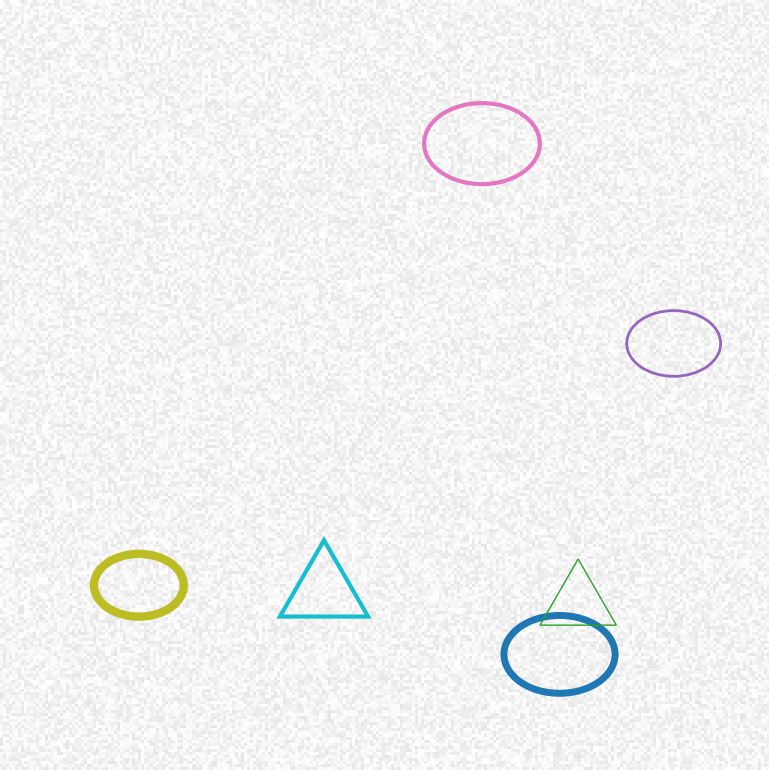[{"shape": "oval", "thickness": 2.5, "radius": 0.36, "center": [0.727, 0.15]}, {"shape": "triangle", "thickness": 0.5, "radius": 0.29, "center": [0.751, 0.217]}, {"shape": "oval", "thickness": 1, "radius": 0.3, "center": [0.875, 0.554]}, {"shape": "oval", "thickness": 1.5, "radius": 0.38, "center": [0.626, 0.813]}, {"shape": "oval", "thickness": 3, "radius": 0.29, "center": [0.18, 0.24]}, {"shape": "triangle", "thickness": 1.5, "radius": 0.33, "center": [0.421, 0.232]}]